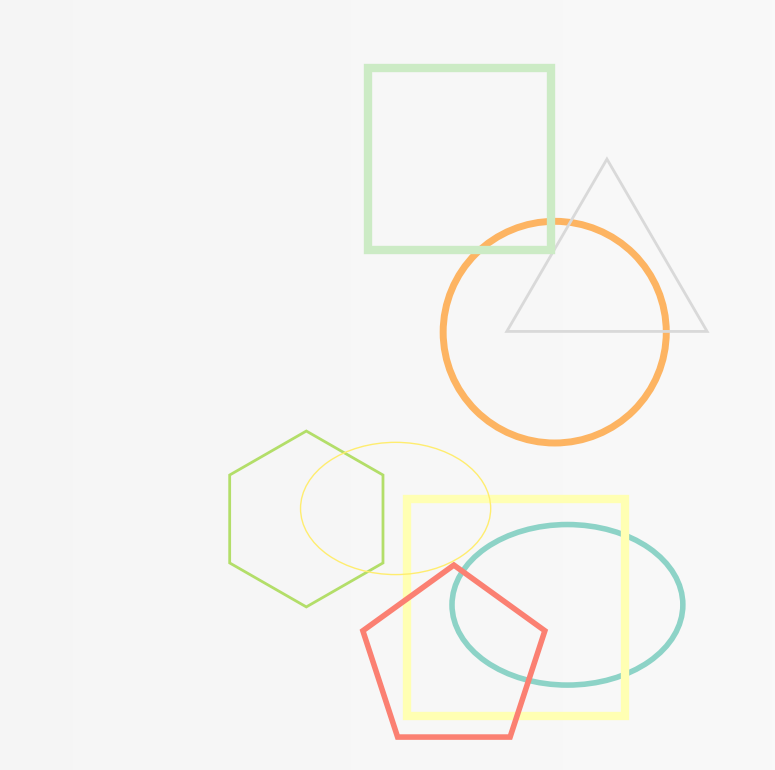[{"shape": "oval", "thickness": 2, "radius": 0.74, "center": [0.732, 0.215]}, {"shape": "square", "thickness": 3, "radius": 0.7, "center": [0.666, 0.211]}, {"shape": "pentagon", "thickness": 2, "radius": 0.62, "center": [0.586, 0.143]}, {"shape": "circle", "thickness": 2.5, "radius": 0.72, "center": [0.716, 0.569]}, {"shape": "hexagon", "thickness": 1, "radius": 0.57, "center": [0.395, 0.326]}, {"shape": "triangle", "thickness": 1, "radius": 0.75, "center": [0.783, 0.644]}, {"shape": "square", "thickness": 3, "radius": 0.59, "center": [0.593, 0.794]}, {"shape": "oval", "thickness": 0.5, "radius": 0.61, "center": [0.51, 0.34]}]